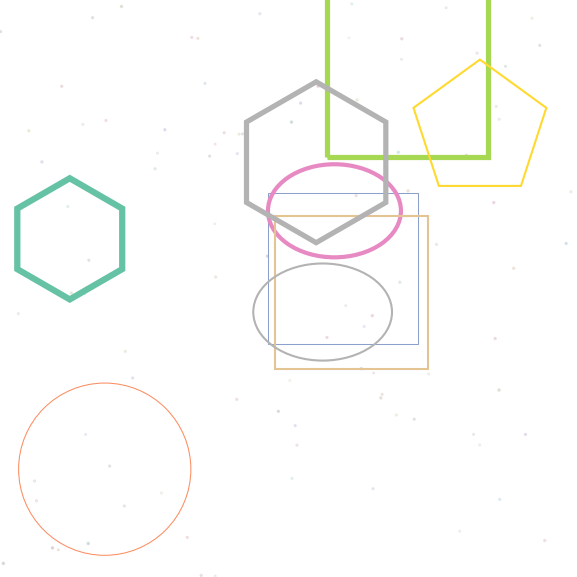[{"shape": "hexagon", "thickness": 3, "radius": 0.52, "center": [0.121, 0.586]}, {"shape": "circle", "thickness": 0.5, "radius": 0.75, "center": [0.181, 0.187]}, {"shape": "square", "thickness": 0.5, "radius": 0.65, "center": [0.594, 0.534]}, {"shape": "oval", "thickness": 2, "radius": 0.58, "center": [0.579, 0.634]}, {"shape": "square", "thickness": 2.5, "radius": 0.7, "center": [0.705, 0.867]}, {"shape": "pentagon", "thickness": 1, "radius": 0.6, "center": [0.831, 0.775]}, {"shape": "square", "thickness": 1, "radius": 0.66, "center": [0.608, 0.492]}, {"shape": "oval", "thickness": 1, "radius": 0.6, "center": [0.559, 0.459]}, {"shape": "hexagon", "thickness": 2.5, "radius": 0.7, "center": [0.547, 0.718]}]